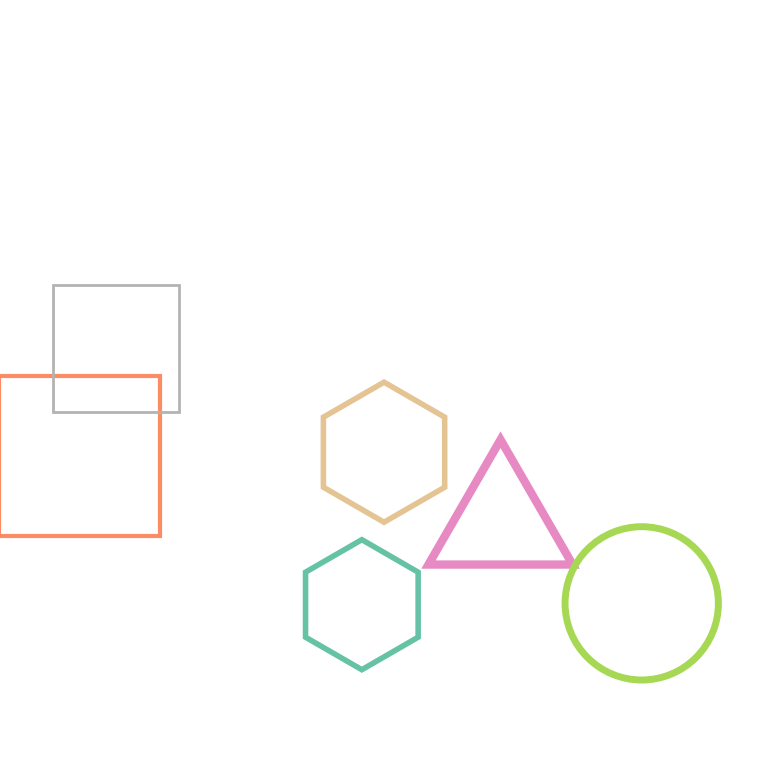[{"shape": "hexagon", "thickness": 2, "radius": 0.42, "center": [0.47, 0.215]}, {"shape": "square", "thickness": 1.5, "radius": 0.52, "center": [0.103, 0.408]}, {"shape": "triangle", "thickness": 3, "radius": 0.54, "center": [0.65, 0.321]}, {"shape": "circle", "thickness": 2.5, "radius": 0.5, "center": [0.833, 0.216]}, {"shape": "hexagon", "thickness": 2, "radius": 0.45, "center": [0.499, 0.413]}, {"shape": "square", "thickness": 1, "radius": 0.41, "center": [0.151, 0.548]}]